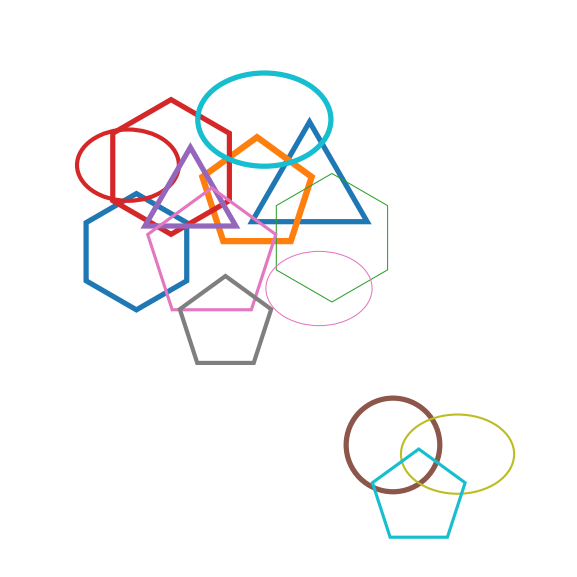[{"shape": "hexagon", "thickness": 2.5, "radius": 0.5, "center": [0.236, 0.563]}, {"shape": "triangle", "thickness": 2.5, "radius": 0.58, "center": [0.536, 0.673]}, {"shape": "pentagon", "thickness": 3, "radius": 0.5, "center": [0.445, 0.662]}, {"shape": "hexagon", "thickness": 0.5, "radius": 0.56, "center": [0.575, 0.587]}, {"shape": "oval", "thickness": 2, "radius": 0.44, "center": [0.222, 0.713]}, {"shape": "hexagon", "thickness": 2.5, "radius": 0.58, "center": [0.296, 0.71]}, {"shape": "triangle", "thickness": 2.5, "radius": 0.45, "center": [0.33, 0.653]}, {"shape": "circle", "thickness": 2.5, "radius": 0.41, "center": [0.68, 0.229]}, {"shape": "pentagon", "thickness": 1.5, "radius": 0.58, "center": [0.367, 0.557]}, {"shape": "oval", "thickness": 0.5, "radius": 0.46, "center": [0.552, 0.5]}, {"shape": "pentagon", "thickness": 2, "radius": 0.42, "center": [0.39, 0.438]}, {"shape": "oval", "thickness": 1, "radius": 0.49, "center": [0.792, 0.213]}, {"shape": "oval", "thickness": 2.5, "radius": 0.58, "center": [0.458, 0.792]}, {"shape": "pentagon", "thickness": 1.5, "radius": 0.42, "center": [0.725, 0.137]}]